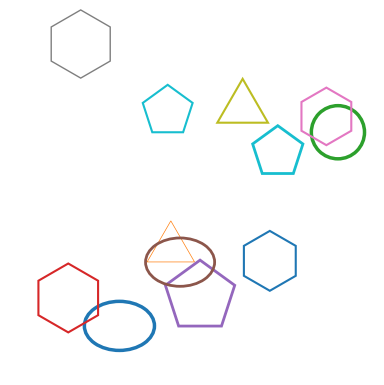[{"shape": "oval", "thickness": 2.5, "radius": 0.46, "center": [0.31, 0.154]}, {"shape": "hexagon", "thickness": 1.5, "radius": 0.39, "center": [0.701, 0.322]}, {"shape": "triangle", "thickness": 0.5, "radius": 0.36, "center": [0.444, 0.355]}, {"shape": "circle", "thickness": 2.5, "radius": 0.35, "center": [0.878, 0.657]}, {"shape": "hexagon", "thickness": 1.5, "radius": 0.45, "center": [0.177, 0.226]}, {"shape": "pentagon", "thickness": 2, "radius": 0.47, "center": [0.52, 0.23]}, {"shape": "oval", "thickness": 2, "radius": 0.45, "center": [0.468, 0.319]}, {"shape": "hexagon", "thickness": 1.5, "radius": 0.37, "center": [0.848, 0.698]}, {"shape": "hexagon", "thickness": 1, "radius": 0.44, "center": [0.21, 0.886]}, {"shape": "triangle", "thickness": 1.5, "radius": 0.38, "center": [0.63, 0.719]}, {"shape": "pentagon", "thickness": 2, "radius": 0.34, "center": [0.722, 0.605]}, {"shape": "pentagon", "thickness": 1.5, "radius": 0.34, "center": [0.436, 0.712]}]